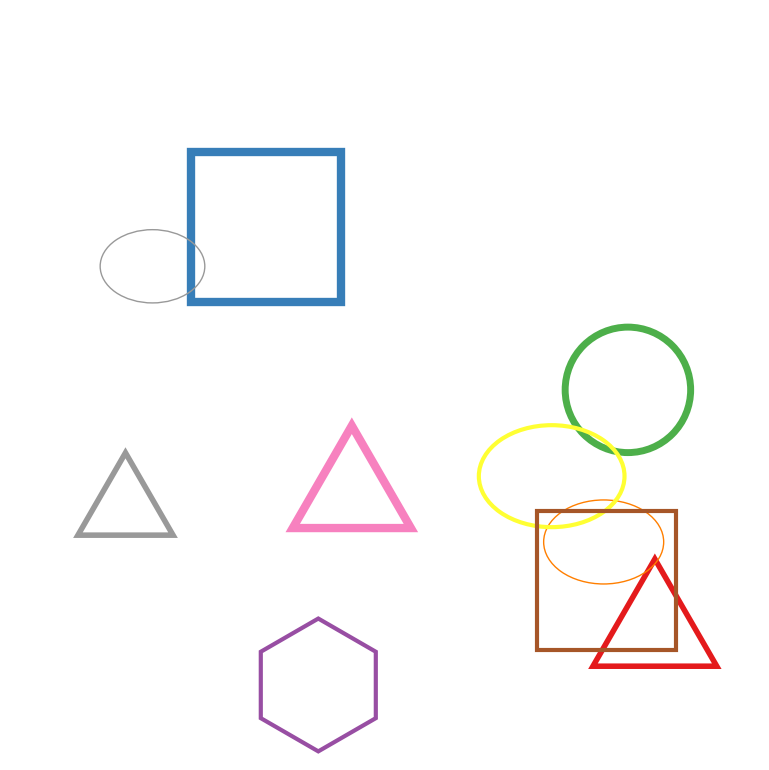[{"shape": "triangle", "thickness": 2, "radius": 0.46, "center": [0.85, 0.181]}, {"shape": "square", "thickness": 3, "radius": 0.49, "center": [0.346, 0.705]}, {"shape": "circle", "thickness": 2.5, "radius": 0.41, "center": [0.815, 0.494]}, {"shape": "hexagon", "thickness": 1.5, "radius": 0.43, "center": [0.413, 0.11]}, {"shape": "oval", "thickness": 0.5, "radius": 0.39, "center": [0.784, 0.296]}, {"shape": "oval", "thickness": 1.5, "radius": 0.47, "center": [0.716, 0.382]}, {"shape": "square", "thickness": 1.5, "radius": 0.45, "center": [0.788, 0.246]}, {"shape": "triangle", "thickness": 3, "radius": 0.44, "center": [0.457, 0.359]}, {"shape": "triangle", "thickness": 2, "radius": 0.36, "center": [0.163, 0.341]}, {"shape": "oval", "thickness": 0.5, "radius": 0.34, "center": [0.198, 0.654]}]